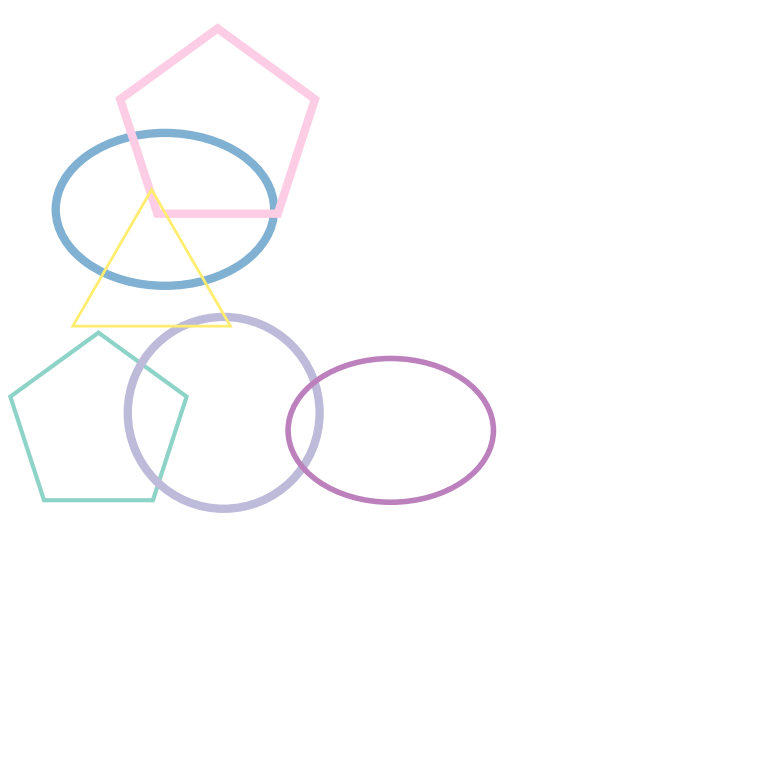[{"shape": "pentagon", "thickness": 1.5, "radius": 0.6, "center": [0.128, 0.448]}, {"shape": "circle", "thickness": 3, "radius": 0.62, "center": [0.291, 0.464]}, {"shape": "oval", "thickness": 3, "radius": 0.71, "center": [0.214, 0.728]}, {"shape": "pentagon", "thickness": 3, "radius": 0.66, "center": [0.283, 0.83]}, {"shape": "oval", "thickness": 2, "radius": 0.67, "center": [0.507, 0.441]}, {"shape": "triangle", "thickness": 1, "radius": 0.59, "center": [0.197, 0.636]}]